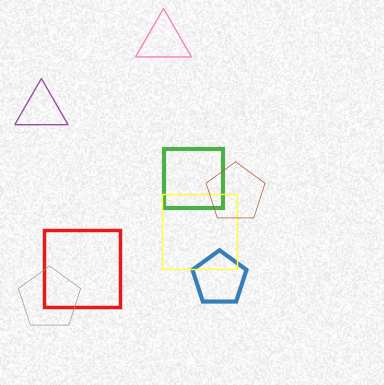[{"shape": "square", "thickness": 2.5, "radius": 0.5, "center": [0.213, 0.303]}, {"shape": "pentagon", "thickness": 3, "radius": 0.37, "center": [0.57, 0.276]}, {"shape": "square", "thickness": 3, "radius": 0.38, "center": [0.503, 0.536]}, {"shape": "triangle", "thickness": 1, "radius": 0.4, "center": [0.108, 0.716]}, {"shape": "square", "thickness": 1, "radius": 0.49, "center": [0.517, 0.398]}, {"shape": "pentagon", "thickness": 0.5, "radius": 0.4, "center": [0.612, 0.499]}, {"shape": "triangle", "thickness": 1, "radius": 0.42, "center": [0.425, 0.894]}, {"shape": "pentagon", "thickness": 0.5, "radius": 0.42, "center": [0.129, 0.224]}]